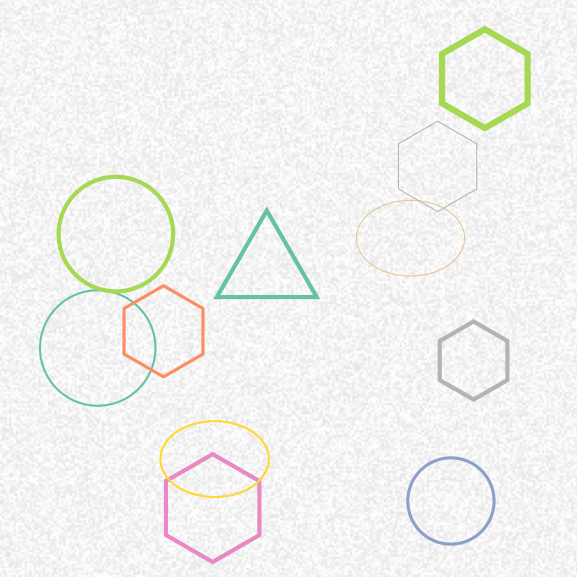[{"shape": "circle", "thickness": 1, "radius": 0.5, "center": [0.169, 0.397]}, {"shape": "triangle", "thickness": 2, "radius": 0.5, "center": [0.462, 0.535]}, {"shape": "hexagon", "thickness": 1.5, "radius": 0.39, "center": [0.283, 0.425]}, {"shape": "circle", "thickness": 1.5, "radius": 0.37, "center": [0.781, 0.132]}, {"shape": "hexagon", "thickness": 2, "radius": 0.47, "center": [0.368, 0.119]}, {"shape": "hexagon", "thickness": 3, "radius": 0.43, "center": [0.84, 0.863]}, {"shape": "circle", "thickness": 2, "radius": 0.5, "center": [0.201, 0.594]}, {"shape": "oval", "thickness": 1, "radius": 0.47, "center": [0.372, 0.204]}, {"shape": "oval", "thickness": 0.5, "radius": 0.47, "center": [0.711, 0.587]}, {"shape": "hexagon", "thickness": 0.5, "radius": 0.39, "center": [0.758, 0.711]}, {"shape": "hexagon", "thickness": 2, "radius": 0.34, "center": [0.82, 0.375]}]